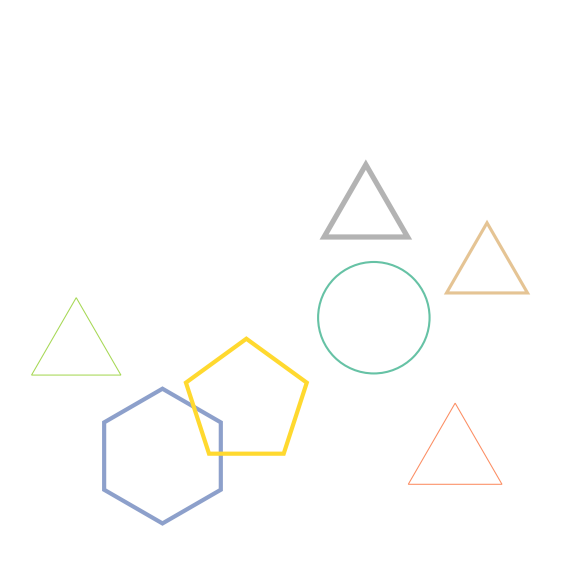[{"shape": "circle", "thickness": 1, "radius": 0.48, "center": [0.647, 0.449]}, {"shape": "triangle", "thickness": 0.5, "radius": 0.47, "center": [0.788, 0.207]}, {"shape": "hexagon", "thickness": 2, "radius": 0.58, "center": [0.281, 0.209]}, {"shape": "triangle", "thickness": 0.5, "radius": 0.45, "center": [0.132, 0.394]}, {"shape": "pentagon", "thickness": 2, "radius": 0.55, "center": [0.427, 0.303]}, {"shape": "triangle", "thickness": 1.5, "radius": 0.4, "center": [0.843, 0.532]}, {"shape": "triangle", "thickness": 2.5, "radius": 0.42, "center": [0.633, 0.631]}]